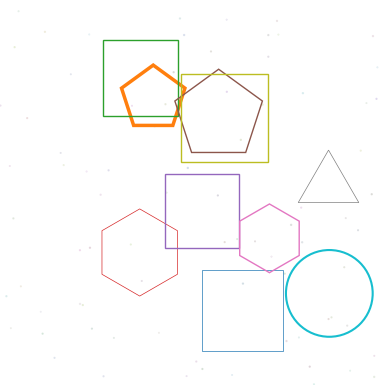[{"shape": "square", "thickness": 0.5, "radius": 0.53, "center": [0.63, 0.193]}, {"shape": "pentagon", "thickness": 2.5, "radius": 0.43, "center": [0.398, 0.744]}, {"shape": "square", "thickness": 1, "radius": 0.49, "center": [0.366, 0.797]}, {"shape": "hexagon", "thickness": 0.5, "radius": 0.57, "center": [0.363, 0.344]}, {"shape": "square", "thickness": 1, "radius": 0.48, "center": [0.524, 0.452]}, {"shape": "pentagon", "thickness": 1, "radius": 0.6, "center": [0.568, 0.701]}, {"shape": "hexagon", "thickness": 1, "radius": 0.45, "center": [0.7, 0.381]}, {"shape": "triangle", "thickness": 0.5, "radius": 0.45, "center": [0.853, 0.519]}, {"shape": "square", "thickness": 1, "radius": 0.57, "center": [0.583, 0.693]}, {"shape": "circle", "thickness": 1.5, "radius": 0.56, "center": [0.855, 0.238]}]